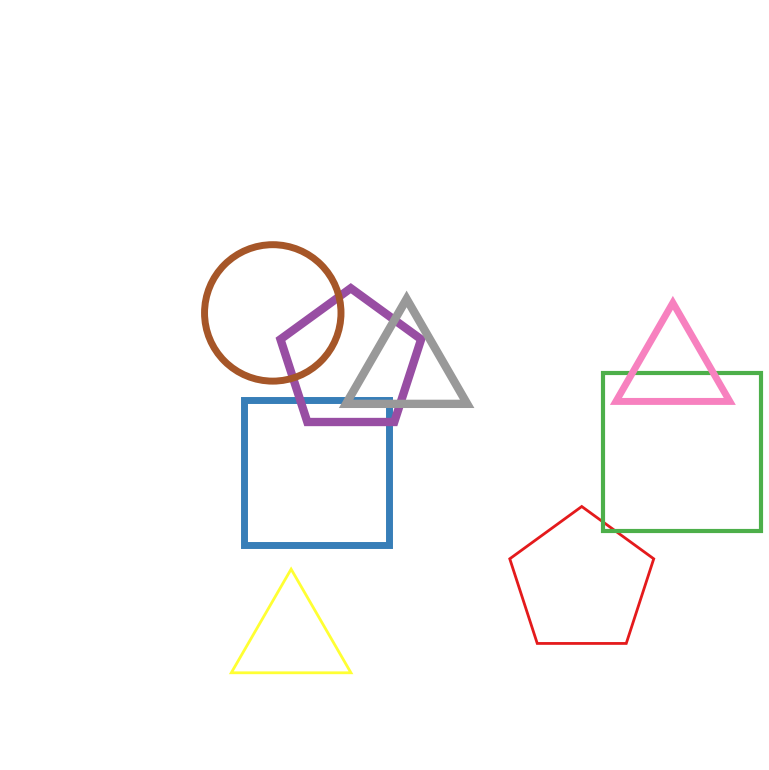[{"shape": "pentagon", "thickness": 1, "radius": 0.49, "center": [0.756, 0.244]}, {"shape": "square", "thickness": 2.5, "radius": 0.47, "center": [0.411, 0.386]}, {"shape": "square", "thickness": 1.5, "radius": 0.51, "center": [0.886, 0.413]}, {"shape": "pentagon", "thickness": 3, "radius": 0.48, "center": [0.456, 0.53]}, {"shape": "triangle", "thickness": 1, "radius": 0.45, "center": [0.378, 0.171]}, {"shape": "circle", "thickness": 2.5, "radius": 0.44, "center": [0.354, 0.594]}, {"shape": "triangle", "thickness": 2.5, "radius": 0.43, "center": [0.874, 0.521]}, {"shape": "triangle", "thickness": 3, "radius": 0.45, "center": [0.528, 0.521]}]